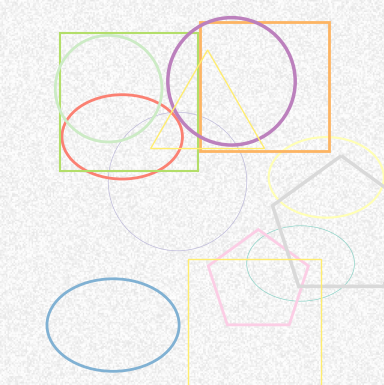[{"shape": "oval", "thickness": 0.5, "radius": 0.7, "center": [0.781, 0.316]}, {"shape": "oval", "thickness": 1.5, "radius": 0.75, "center": [0.847, 0.539]}, {"shape": "circle", "thickness": 0.5, "radius": 0.9, "center": [0.461, 0.529]}, {"shape": "oval", "thickness": 2, "radius": 0.78, "center": [0.317, 0.645]}, {"shape": "oval", "thickness": 2, "radius": 0.86, "center": [0.294, 0.156]}, {"shape": "square", "thickness": 2, "radius": 0.84, "center": [0.687, 0.776]}, {"shape": "square", "thickness": 1.5, "radius": 0.89, "center": [0.335, 0.735]}, {"shape": "pentagon", "thickness": 2, "radius": 0.68, "center": [0.671, 0.267]}, {"shape": "pentagon", "thickness": 2.5, "radius": 0.94, "center": [0.886, 0.408]}, {"shape": "circle", "thickness": 2.5, "radius": 0.83, "center": [0.601, 0.789]}, {"shape": "circle", "thickness": 2, "radius": 0.69, "center": [0.282, 0.77]}, {"shape": "square", "thickness": 1, "radius": 0.87, "center": [0.661, 0.154]}, {"shape": "triangle", "thickness": 1, "radius": 0.85, "center": [0.539, 0.699]}]